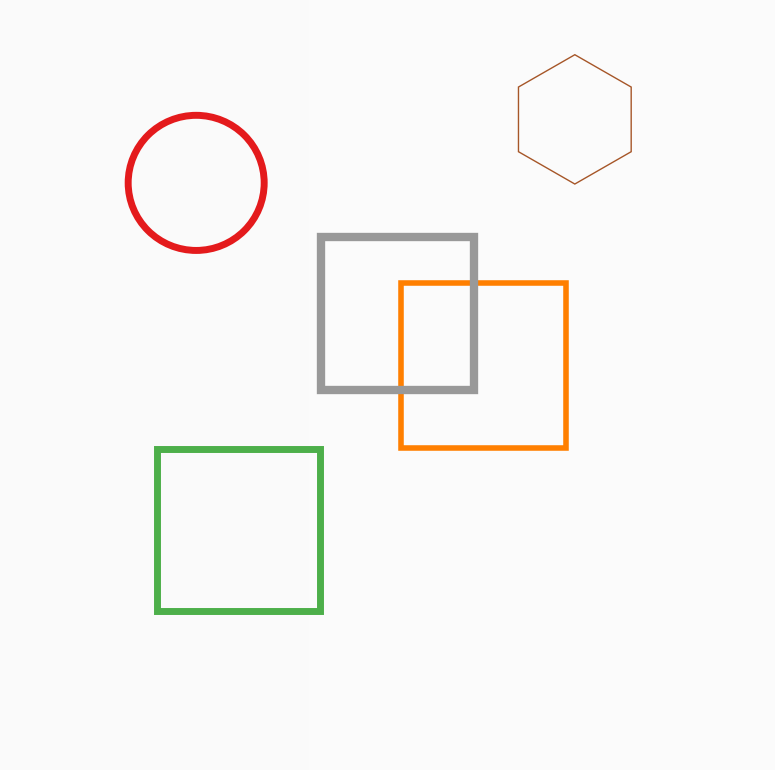[{"shape": "circle", "thickness": 2.5, "radius": 0.44, "center": [0.253, 0.762]}, {"shape": "square", "thickness": 2.5, "radius": 0.53, "center": [0.307, 0.311]}, {"shape": "square", "thickness": 2, "radius": 0.53, "center": [0.624, 0.525]}, {"shape": "hexagon", "thickness": 0.5, "radius": 0.42, "center": [0.742, 0.845]}, {"shape": "square", "thickness": 3, "radius": 0.5, "center": [0.513, 0.593]}]